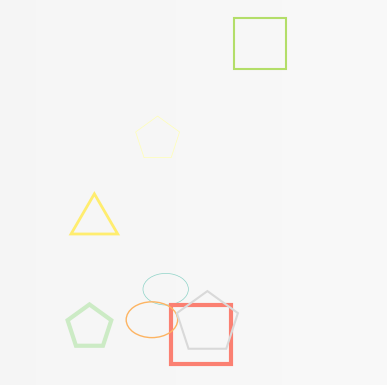[{"shape": "oval", "thickness": 0.5, "radius": 0.29, "center": [0.428, 0.249]}, {"shape": "pentagon", "thickness": 0.5, "radius": 0.3, "center": [0.407, 0.639]}, {"shape": "square", "thickness": 3, "radius": 0.38, "center": [0.518, 0.132]}, {"shape": "oval", "thickness": 1, "radius": 0.33, "center": [0.392, 0.17]}, {"shape": "square", "thickness": 1.5, "radius": 0.33, "center": [0.671, 0.886]}, {"shape": "pentagon", "thickness": 1.5, "radius": 0.41, "center": [0.535, 0.161]}, {"shape": "pentagon", "thickness": 3, "radius": 0.3, "center": [0.231, 0.15]}, {"shape": "triangle", "thickness": 2, "radius": 0.35, "center": [0.244, 0.427]}]